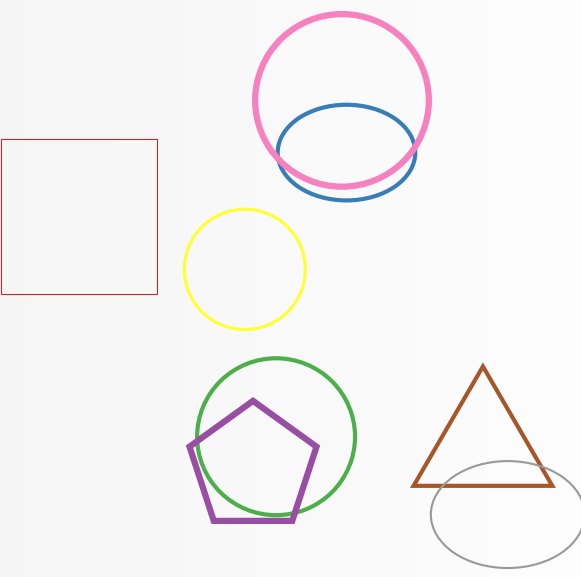[{"shape": "square", "thickness": 0.5, "radius": 0.67, "center": [0.136, 0.625]}, {"shape": "oval", "thickness": 2, "radius": 0.59, "center": [0.596, 0.735]}, {"shape": "circle", "thickness": 2, "radius": 0.68, "center": [0.475, 0.243]}, {"shape": "pentagon", "thickness": 3, "radius": 0.57, "center": [0.435, 0.19]}, {"shape": "circle", "thickness": 1.5, "radius": 0.52, "center": [0.421, 0.533]}, {"shape": "triangle", "thickness": 2, "radius": 0.69, "center": [0.831, 0.227]}, {"shape": "circle", "thickness": 3, "radius": 0.75, "center": [0.588, 0.825]}, {"shape": "oval", "thickness": 1, "radius": 0.66, "center": [0.874, 0.108]}]